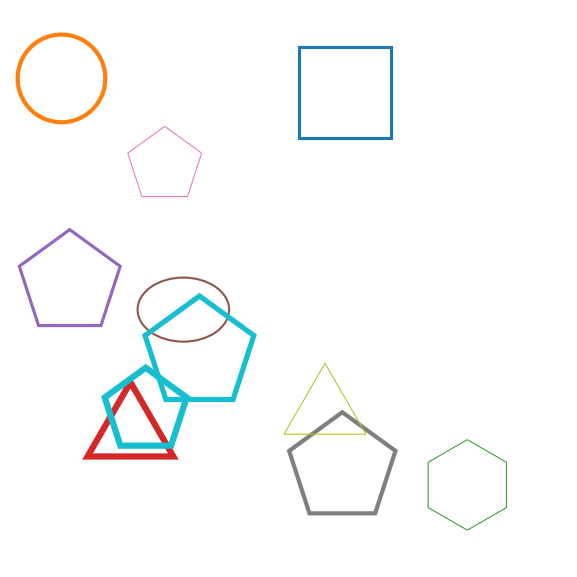[{"shape": "square", "thickness": 1.5, "radius": 0.4, "center": [0.598, 0.839]}, {"shape": "circle", "thickness": 2, "radius": 0.38, "center": [0.106, 0.863]}, {"shape": "hexagon", "thickness": 0.5, "radius": 0.39, "center": [0.809, 0.159]}, {"shape": "triangle", "thickness": 3, "radius": 0.43, "center": [0.226, 0.252]}, {"shape": "pentagon", "thickness": 1.5, "radius": 0.46, "center": [0.121, 0.51]}, {"shape": "oval", "thickness": 1, "radius": 0.4, "center": [0.317, 0.463]}, {"shape": "pentagon", "thickness": 0.5, "radius": 0.34, "center": [0.285, 0.713]}, {"shape": "pentagon", "thickness": 2, "radius": 0.48, "center": [0.593, 0.188]}, {"shape": "triangle", "thickness": 0.5, "radius": 0.41, "center": [0.563, 0.288]}, {"shape": "pentagon", "thickness": 3, "radius": 0.37, "center": [0.252, 0.288]}, {"shape": "pentagon", "thickness": 2.5, "radius": 0.5, "center": [0.345, 0.388]}]